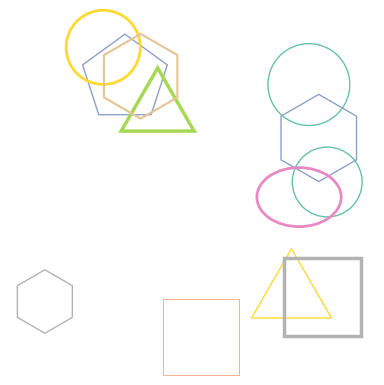[{"shape": "circle", "thickness": 1, "radius": 0.53, "center": [0.802, 0.78]}, {"shape": "circle", "thickness": 1, "radius": 0.45, "center": [0.85, 0.527]}, {"shape": "square", "thickness": 0.5, "radius": 0.49, "center": [0.523, 0.126]}, {"shape": "hexagon", "thickness": 1, "radius": 0.57, "center": [0.828, 0.642]}, {"shape": "pentagon", "thickness": 1, "radius": 0.58, "center": [0.325, 0.796]}, {"shape": "oval", "thickness": 2, "radius": 0.55, "center": [0.777, 0.488]}, {"shape": "triangle", "thickness": 2.5, "radius": 0.55, "center": [0.41, 0.714]}, {"shape": "triangle", "thickness": 1, "radius": 0.6, "center": [0.757, 0.234]}, {"shape": "circle", "thickness": 2, "radius": 0.48, "center": [0.268, 0.877]}, {"shape": "hexagon", "thickness": 1.5, "radius": 0.55, "center": [0.365, 0.802]}, {"shape": "hexagon", "thickness": 1, "radius": 0.41, "center": [0.117, 0.217]}, {"shape": "square", "thickness": 2.5, "radius": 0.5, "center": [0.837, 0.228]}]